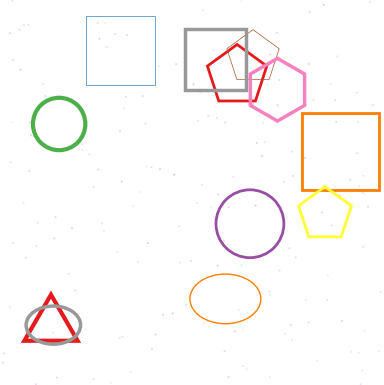[{"shape": "triangle", "thickness": 3, "radius": 0.4, "center": [0.132, 0.155]}, {"shape": "pentagon", "thickness": 2, "radius": 0.41, "center": [0.616, 0.803]}, {"shape": "square", "thickness": 0.5, "radius": 0.45, "center": [0.313, 0.869]}, {"shape": "circle", "thickness": 3, "radius": 0.34, "center": [0.154, 0.678]}, {"shape": "circle", "thickness": 2, "radius": 0.44, "center": [0.649, 0.419]}, {"shape": "square", "thickness": 2, "radius": 0.5, "center": [0.885, 0.606]}, {"shape": "oval", "thickness": 1, "radius": 0.46, "center": [0.585, 0.224]}, {"shape": "pentagon", "thickness": 2, "radius": 0.36, "center": [0.844, 0.443]}, {"shape": "pentagon", "thickness": 0.5, "radius": 0.36, "center": [0.657, 0.851]}, {"shape": "hexagon", "thickness": 2.5, "radius": 0.41, "center": [0.721, 0.767]}, {"shape": "square", "thickness": 2.5, "radius": 0.4, "center": [0.561, 0.846]}, {"shape": "oval", "thickness": 2.5, "radius": 0.35, "center": [0.139, 0.155]}]